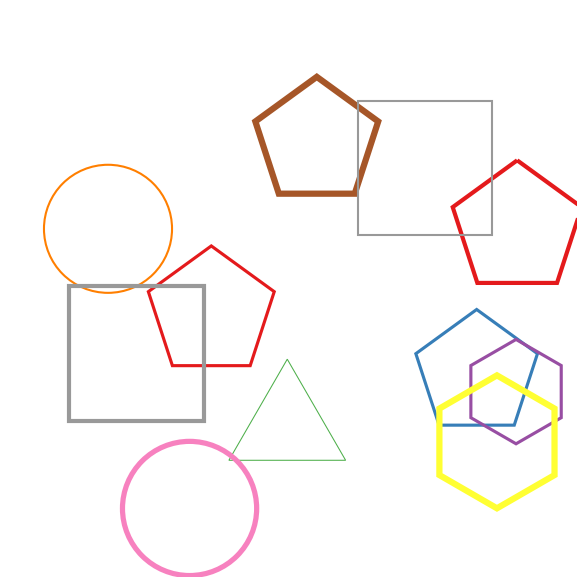[{"shape": "pentagon", "thickness": 2, "radius": 0.59, "center": [0.896, 0.604]}, {"shape": "pentagon", "thickness": 1.5, "radius": 0.57, "center": [0.366, 0.459]}, {"shape": "pentagon", "thickness": 1.5, "radius": 0.55, "center": [0.825, 0.353]}, {"shape": "triangle", "thickness": 0.5, "radius": 0.58, "center": [0.497, 0.26]}, {"shape": "hexagon", "thickness": 1.5, "radius": 0.45, "center": [0.894, 0.321]}, {"shape": "circle", "thickness": 1, "radius": 0.55, "center": [0.187, 0.603]}, {"shape": "hexagon", "thickness": 3, "radius": 0.58, "center": [0.861, 0.234]}, {"shape": "pentagon", "thickness": 3, "radius": 0.56, "center": [0.549, 0.754]}, {"shape": "circle", "thickness": 2.5, "radius": 0.58, "center": [0.328, 0.119]}, {"shape": "square", "thickness": 1, "radius": 0.58, "center": [0.736, 0.708]}, {"shape": "square", "thickness": 2, "radius": 0.58, "center": [0.237, 0.387]}]